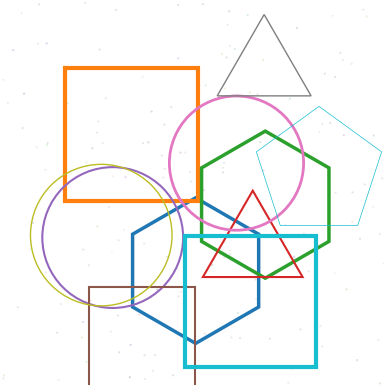[{"shape": "hexagon", "thickness": 2.5, "radius": 0.95, "center": [0.508, 0.297]}, {"shape": "square", "thickness": 3, "radius": 0.86, "center": [0.341, 0.651]}, {"shape": "hexagon", "thickness": 2.5, "radius": 0.96, "center": [0.689, 0.468]}, {"shape": "triangle", "thickness": 1.5, "radius": 0.75, "center": [0.656, 0.355]}, {"shape": "circle", "thickness": 1.5, "radius": 0.91, "center": [0.293, 0.383]}, {"shape": "square", "thickness": 1.5, "radius": 0.69, "center": [0.368, 0.117]}, {"shape": "circle", "thickness": 2, "radius": 0.87, "center": [0.614, 0.576]}, {"shape": "triangle", "thickness": 1, "radius": 0.7, "center": [0.686, 0.821]}, {"shape": "circle", "thickness": 1, "radius": 0.92, "center": [0.263, 0.389]}, {"shape": "square", "thickness": 3, "radius": 0.85, "center": [0.65, 0.216]}, {"shape": "pentagon", "thickness": 0.5, "radius": 0.86, "center": [0.829, 0.553]}]